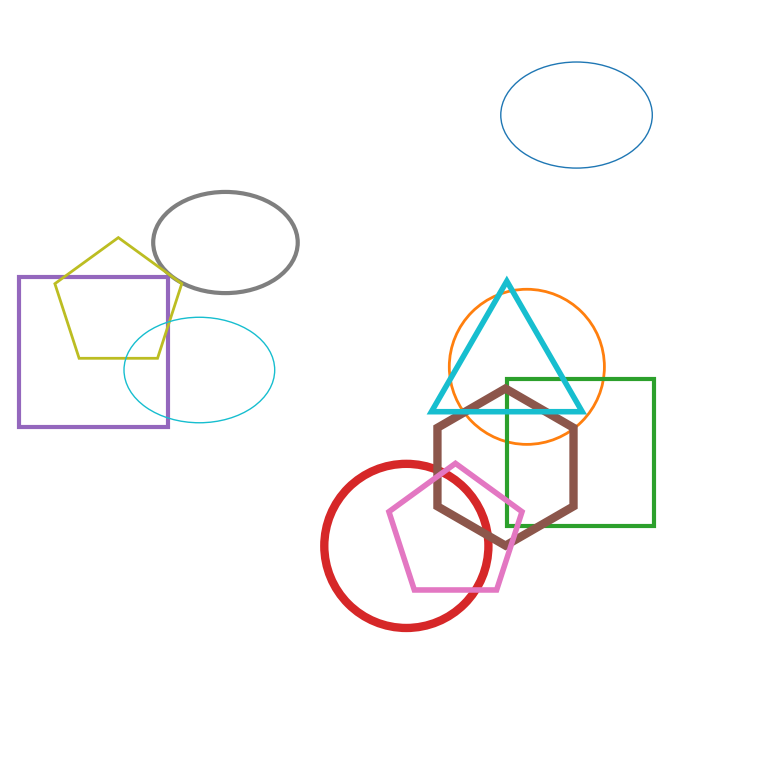[{"shape": "oval", "thickness": 0.5, "radius": 0.49, "center": [0.749, 0.851]}, {"shape": "circle", "thickness": 1, "radius": 0.5, "center": [0.684, 0.524]}, {"shape": "square", "thickness": 1.5, "radius": 0.48, "center": [0.754, 0.412]}, {"shape": "circle", "thickness": 3, "radius": 0.53, "center": [0.528, 0.291]}, {"shape": "square", "thickness": 1.5, "radius": 0.49, "center": [0.122, 0.543]}, {"shape": "hexagon", "thickness": 3, "radius": 0.51, "center": [0.656, 0.393]}, {"shape": "pentagon", "thickness": 2, "radius": 0.45, "center": [0.592, 0.307]}, {"shape": "oval", "thickness": 1.5, "radius": 0.47, "center": [0.293, 0.685]}, {"shape": "pentagon", "thickness": 1, "radius": 0.43, "center": [0.154, 0.605]}, {"shape": "oval", "thickness": 0.5, "radius": 0.49, "center": [0.259, 0.519]}, {"shape": "triangle", "thickness": 2, "radius": 0.57, "center": [0.658, 0.522]}]